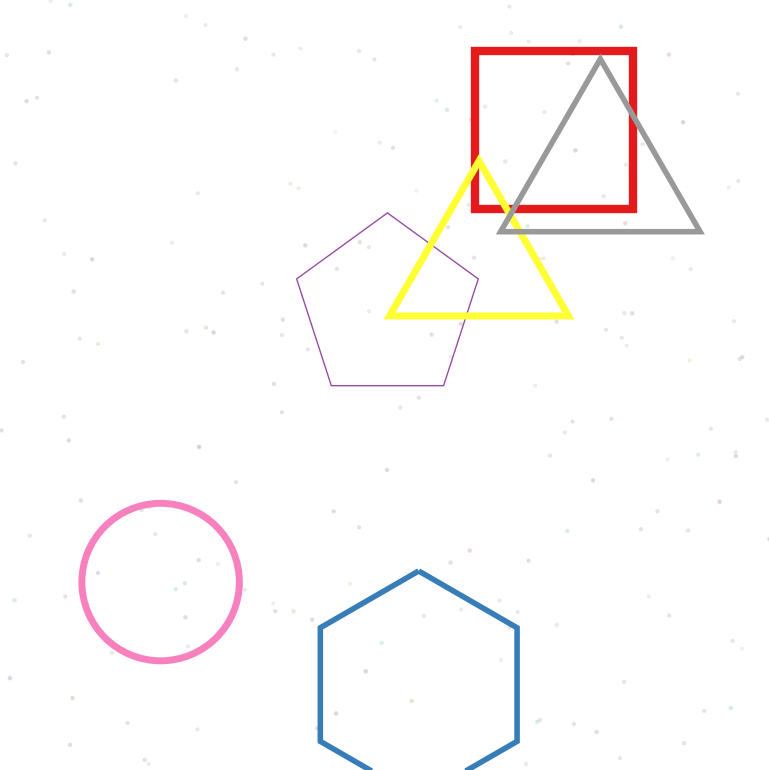[{"shape": "square", "thickness": 3, "radius": 0.51, "center": [0.72, 0.831]}, {"shape": "hexagon", "thickness": 2, "radius": 0.74, "center": [0.544, 0.111]}, {"shape": "pentagon", "thickness": 0.5, "radius": 0.62, "center": [0.503, 0.599]}, {"shape": "triangle", "thickness": 2.5, "radius": 0.67, "center": [0.622, 0.657]}, {"shape": "circle", "thickness": 2.5, "radius": 0.51, "center": [0.209, 0.244]}, {"shape": "triangle", "thickness": 2, "radius": 0.75, "center": [0.78, 0.774]}]